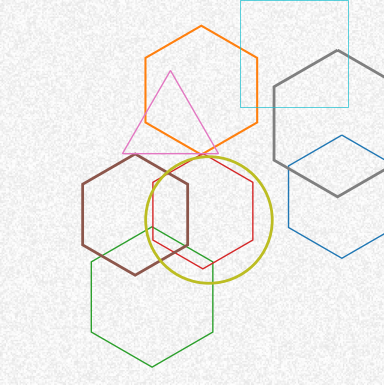[{"shape": "hexagon", "thickness": 1, "radius": 0.8, "center": [0.888, 0.489]}, {"shape": "hexagon", "thickness": 1.5, "radius": 0.84, "center": [0.523, 0.766]}, {"shape": "hexagon", "thickness": 1, "radius": 0.91, "center": [0.395, 0.229]}, {"shape": "hexagon", "thickness": 1, "radius": 0.75, "center": [0.527, 0.452]}, {"shape": "hexagon", "thickness": 2, "radius": 0.79, "center": [0.351, 0.443]}, {"shape": "triangle", "thickness": 1, "radius": 0.72, "center": [0.443, 0.673]}, {"shape": "hexagon", "thickness": 2, "radius": 0.95, "center": [0.877, 0.679]}, {"shape": "circle", "thickness": 2, "radius": 0.82, "center": [0.543, 0.429]}, {"shape": "square", "thickness": 0.5, "radius": 0.7, "center": [0.764, 0.861]}]